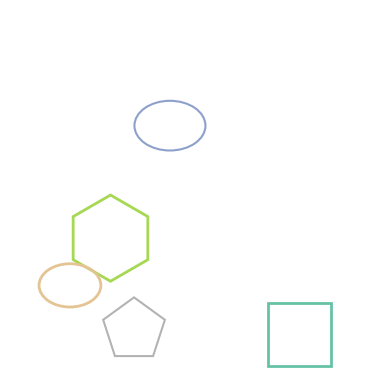[{"shape": "square", "thickness": 2, "radius": 0.41, "center": [0.778, 0.131]}, {"shape": "oval", "thickness": 1.5, "radius": 0.46, "center": [0.441, 0.674]}, {"shape": "hexagon", "thickness": 2, "radius": 0.56, "center": [0.287, 0.381]}, {"shape": "oval", "thickness": 2, "radius": 0.4, "center": [0.182, 0.259]}, {"shape": "pentagon", "thickness": 1.5, "radius": 0.42, "center": [0.348, 0.143]}]